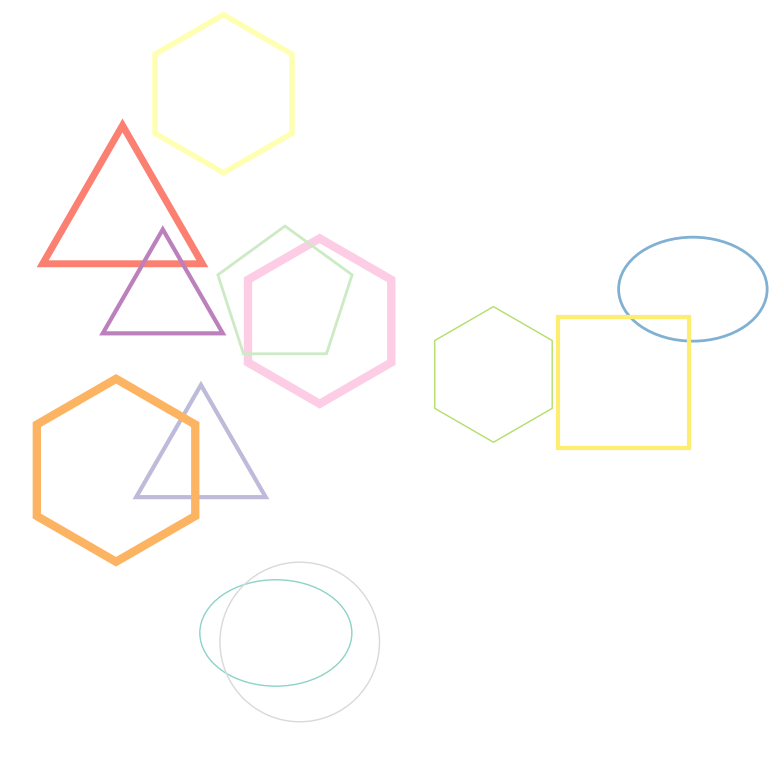[{"shape": "oval", "thickness": 0.5, "radius": 0.49, "center": [0.358, 0.178]}, {"shape": "hexagon", "thickness": 2, "radius": 0.51, "center": [0.29, 0.878]}, {"shape": "triangle", "thickness": 1.5, "radius": 0.49, "center": [0.261, 0.403]}, {"shape": "triangle", "thickness": 2.5, "radius": 0.6, "center": [0.159, 0.717]}, {"shape": "oval", "thickness": 1, "radius": 0.48, "center": [0.9, 0.624]}, {"shape": "hexagon", "thickness": 3, "radius": 0.59, "center": [0.151, 0.389]}, {"shape": "hexagon", "thickness": 0.5, "radius": 0.44, "center": [0.641, 0.514]}, {"shape": "hexagon", "thickness": 3, "radius": 0.54, "center": [0.415, 0.583]}, {"shape": "circle", "thickness": 0.5, "radius": 0.52, "center": [0.389, 0.166]}, {"shape": "triangle", "thickness": 1.5, "radius": 0.45, "center": [0.211, 0.612]}, {"shape": "pentagon", "thickness": 1, "radius": 0.46, "center": [0.37, 0.615]}, {"shape": "square", "thickness": 1.5, "radius": 0.43, "center": [0.809, 0.503]}]